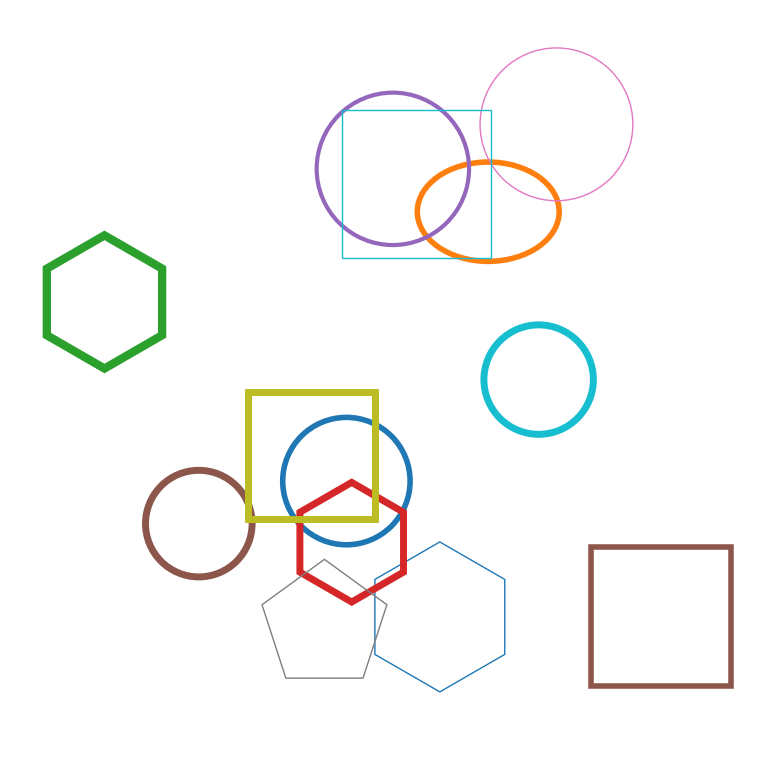[{"shape": "circle", "thickness": 2, "radius": 0.41, "center": [0.45, 0.375]}, {"shape": "hexagon", "thickness": 0.5, "radius": 0.49, "center": [0.571, 0.199]}, {"shape": "oval", "thickness": 2, "radius": 0.46, "center": [0.634, 0.725]}, {"shape": "hexagon", "thickness": 3, "radius": 0.43, "center": [0.136, 0.608]}, {"shape": "hexagon", "thickness": 2.5, "radius": 0.39, "center": [0.457, 0.296]}, {"shape": "circle", "thickness": 1.5, "radius": 0.49, "center": [0.51, 0.781]}, {"shape": "circle", "thickness": 2.5, "radius": 0.35, "center": [0.258, 0.32]}, {"shape": "square", "thickness": 2, "radius": 0.45, "center": [0.858, 0.199]}, {"shape": "circle", "thickness": 0.5, "radius": 0.5, "center": [0.723, 0.839]}, {"shape": "pentagon", "thickness": 0.5, "radius": 0.43, "center": [0.421, 0.188]}, {"shape": "square", "thickness": 2.5, "radius": 0.41, "center": [0.405, 0.408]}, {"shape": "square", "thickness": 0.5, "radius": 0.48, "center": [0.541, 0.761]}, {"shape": "circle", "thickness": 2.5, "radius": 0.36, "center": [0.7, 0.507]}]